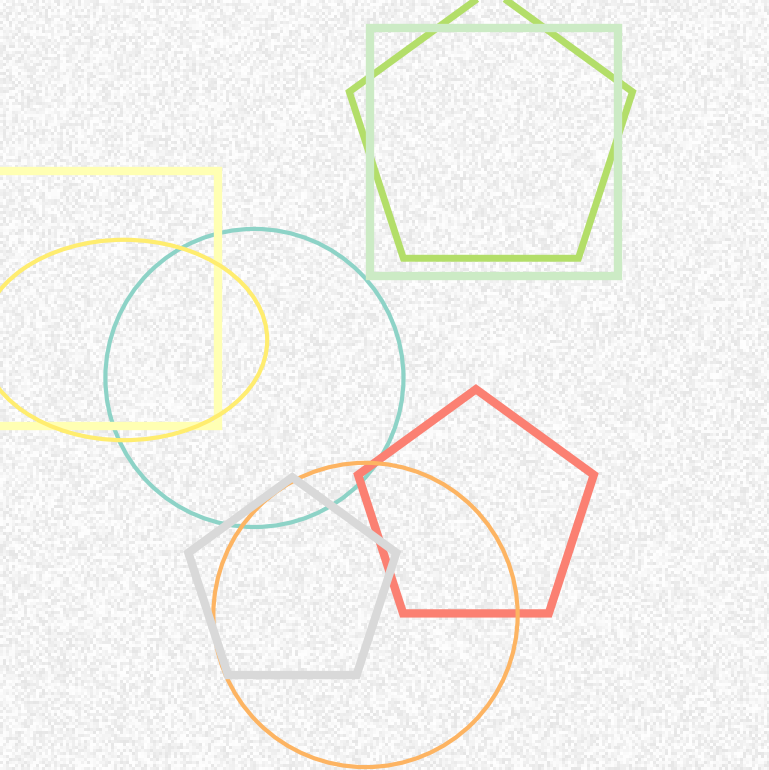[{"shape": "circle", "thickness": 1.5, "radius": 0.97, "center": [0.33, 0.509]}, {"shape": "square", "thickness": 3, "radius": 0.83, "center": [0.118, 0.612]}, {"shape": "pentagon", "thickness": 3, "radius": 0.8, "center": [0.618, 0.334]}, {"shape": "circle", "thickness": 1.5, "radius": 0.99, "center": [0.475, 0.201]}, {"shape": "pentagon", "thickness": 2.5, "radius": 0.97, "center": [0.638, 0.821]}, {"shape": "pentagon", "thickness": 3, "radius": 0.71, "center": [0.38, 0.238]}, {"shape": "square", "thickness": 3, "radius": 0.81, "center": [0.641, 0.803]}, {"shape": "oval", "thickness": 1.5, "radius": 0.93, "center": [0.161, 0.558]}]